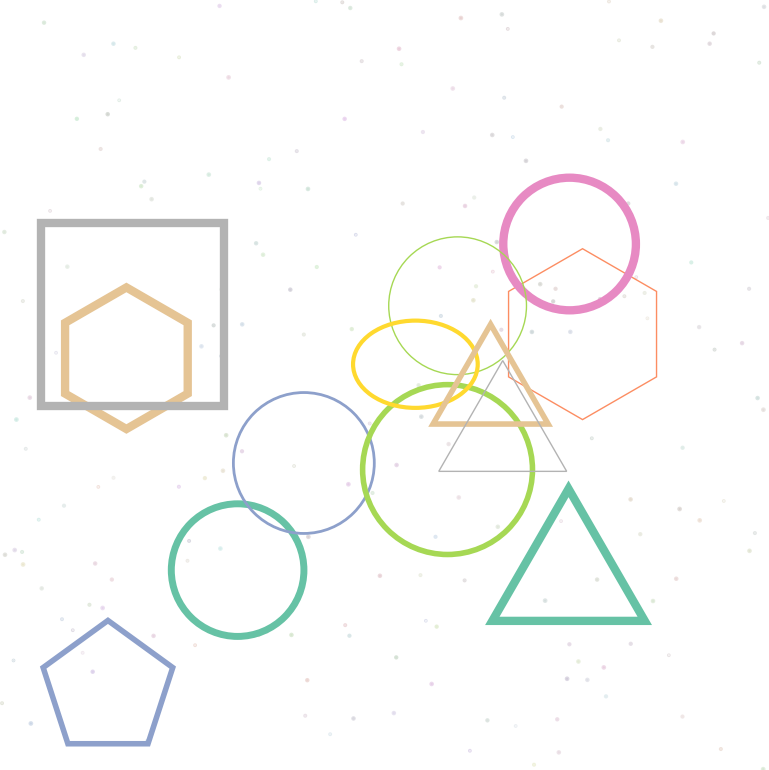[{"shape": "circle", "thickness": 2.5, "radius": 0.43, "center": [0.309, 0.26]}, {"shape": "triangle", "thickness": 3, "radius": 0.57, "center": [0.738, 0.251]}, {"shape": "hexagon", "thickness": 0.5, "radius": 0.55, "center": [0.757, 0.566]}, {"shape": "circle", "thickness": 1, "radius": 0.46, "center": [0.395, 0.399]}, {"shape": "pentagon", "thickness": 2, "radius": 0.44, "center": [0.14, 0.106]}, {"shape": "circle", "thickness": 3, "radius": 0.43, "center": [0.74, 0.683]}, {"shape": "circle", "thickness": 0.5, "radius": 0.45, "center": [0.594, 0.603]}, {"shape": "circle", "thickness": 2, "radius": 0.55, "center": [0.581, 0.39]}, {"shape": "oval", "thickness": 1.5, "radius": 0.4, "center": [0.539, 0.527]}, {"shape": "triangle", "thickness": 2, "radius": 0.43, "center": [0.637, 0.492]}, {"shape": "hexagon", "thickness": 3, "radius": 0.46, "center": [0.164, 0.535]}, {"shape": "square", "thickness": 3, "radius": 0.59, "center": [0.172, 0.592]}, {"shape": "triangle", "thickness": 0.5, "radius": 0.48, "center": [0.653, 0.436]}]